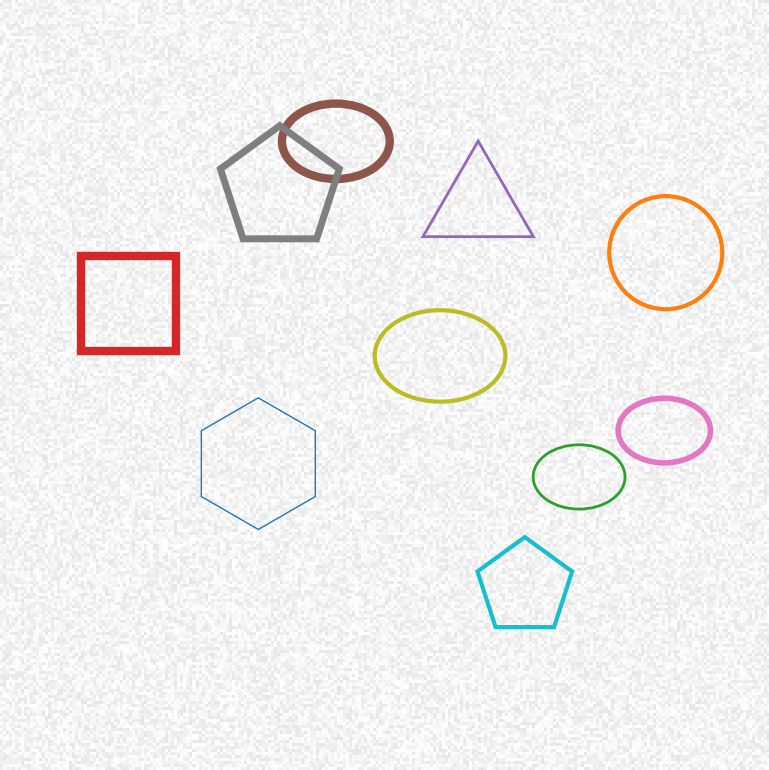[{"shape": "hexagon", "thickness": 0.5, "radius": 0.43, "center": [0.335, 0.398]}, {"shape": "circle", "thickness": 1.5, "radius": 0.37, "center": [0.865, 0.672]}, {"shape": "oval", "thickness": 1, "radius": 0.3, "center": [0.752, 0.381]}, {"shape": "square", "thickness": 3, "radius": 0.31, "center": [0.167, 0.606]}, {"shape": "triangle", "thickness": 1, "radius": 0.41, "center": [0.621, 0.734]}, {"shape": "oval", "thickness": 3, "radius": 0.35, "center": [0.436, 0.816]}, {"shape": "oval", "thickness": 2, "radius": 0.3, "center": [0.863, 0.441]}, {"shape": "pentagon", "thickness": 2.5, "radius": 0.41, "center": [0.363, 0.756]}, {"shape": "oval", "thickness": 1.5, "radius": 0.42, "center": [0.572, 0.538]}, {"shape": "pentagon", "thickness": 1.5, "radius": 0.32, "center": [0.682, 0.238]}]